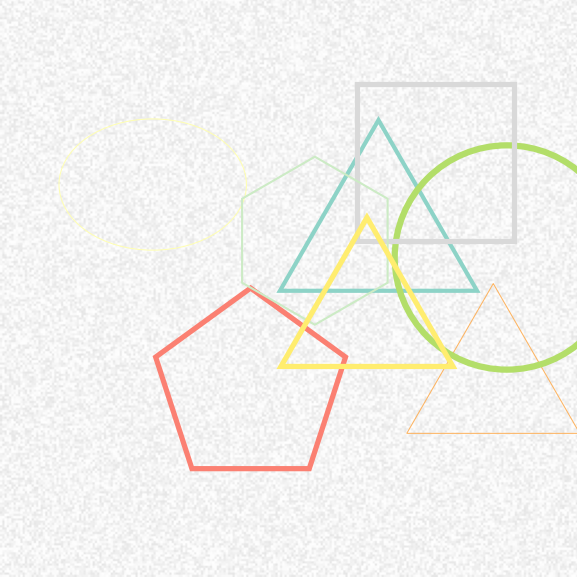[{"shape": "triangle", "thickness": 2, "radius": 0.99, "center": [0.655, 0.594]}, {"shape": "oval", "thickness": 0.5, "radius": 0.81, "center": [0.264, 0.68]}, {"shape": "pentagon", "thickness": 2.5, "radius": 0.86, "center": [0.434, 0.327]}, {"shape": "triangle", "thickness": 0.5, "radius": 0.86, "center": [0.854, 0.335]}, {"shape": "circle", "thickness": 3, "radius": 0.97, "center": [0.878, 0.553]}, {"shape": "square", "thickness": 2.5, "radius": 0.68, "center": [0.754, 0.717]}, {"shape": "hexagon", "thickness": 1, "radius": 0.73, "center": [0.545, 0.582]}, {"shape": "triangle", "thickness": 2.5, "radius": 0.86, "center": [0.635, 0.451]}]